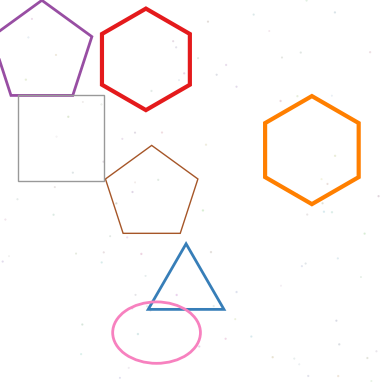[{"shape": "hexagon", "thickness": 3, "radius": 0.66, "center": [0.379, 0.846]}, {"shape": "triangle", "thickness": 2, "radius": 0.57, "center": [0.483, 0.253]}, {"shape": "pentagon", "thickness": 2, "radius": 0.68, "center": [0.109, 0.863]}, {"shape": "hexagon", "thickness": 3, "radius": 0.7, "center": [0.81, 0.61]}, {"shape": "pentagon", "thickness": 1, "radius": 0.63, "center": [0.394, 0.496]}, {"shape": "oval", "thickness": 2, "radius": 0.57, "center": [0.407, 0.136]}, {"shape": "square", "thickness": 1, "radius": 0.56, "center": [0.158, 0.641]}]